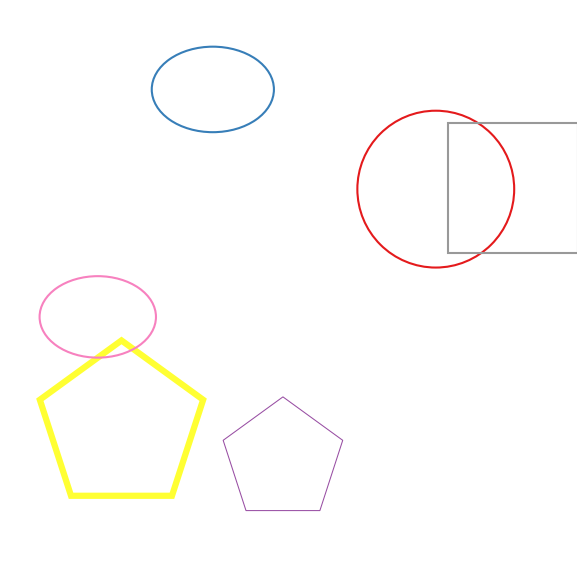[{"shape": "circle", "thickness": 1, "radius": 0.68, "center": [0.755, 0.672]}, {"shape": "oval", "thickness": 1, "radius": 0.53, "center": [0.369, 0.844]}, {"shape": "pentagon", "thickness": 0.5, "radius": 0.54, "center": [0.49, 0.203]}, {"shape": "pentagon", "thickness": 3, "radius": 0.74, "center": [0.21, 0.261]}, {"shape": "oval", "thickness": 1, "radius": 0.5, "center": [0.169, 0.45]}, {"shape": "square", "thickness": 1, "radius": 0.56, "center": [0.888, 0.673]}]